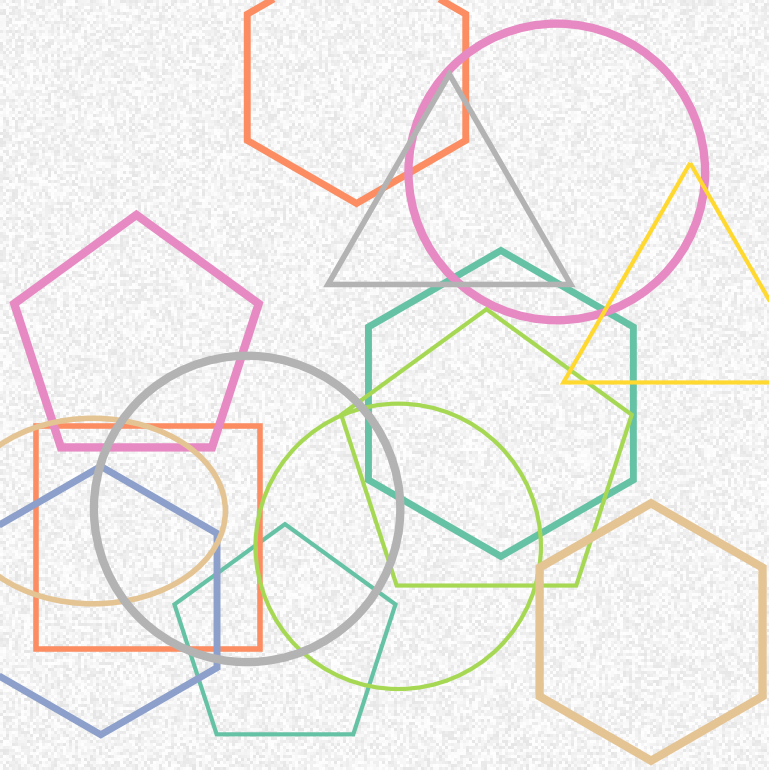[{"shape": "pentagon", "thickness": 1.5, "radius": 0.75, "center": [0.37, 0.168]}, {"shape": "hexagon", "thickness": 2.5, "radius": 0.99, "center": [0.651, 0.476]}, {"shape": "hexagon", "thickness": 2.5, "radius": 0.82, "center": [0.463, 0.9]}, {"shape": "square", "thickness": 2, "radius": 0.73, "center": [0.192, 0.302]}, {"shape": "hexagon", "thickness": 2.5, "radius": 0.87, "center": [0.131, 0.22]}, {"shape": "circle", "thickness": 3, "radius": 0.96, "center": [0.723, 0.777]}, {"shape": "pentagon", "thickness": 3, "radius": 0.83, "center": [0.177, 0.554]}, {"shape": "pentagon", "thickness": 1.5, "radius": 0.99, "center": [0.632, 0.4]}, {"shape": "circle", "thickness": 1.5, "radius": 0.93, "center": [0.517, 0.29]}, {"shape": "triangle", "thickness": 1.5, "radius": 0.95, "center": [0.896, 0.598]}, {"shape": "oval", "thickness": 2, "radius": 0.86, "center": [0.121, 0.336]}, {"shape": "hexagon", "thickness": 3, "radius": 0.84, "center": [0.846, 0.179]}, {"shape": "triangle", "thickness": 2, "radius": 0.91, "center": [0.584, 0.722]}, {"shape": "circle", "thickness": 3, "radius": 0.99, "center": [0.321, 0.339]}]